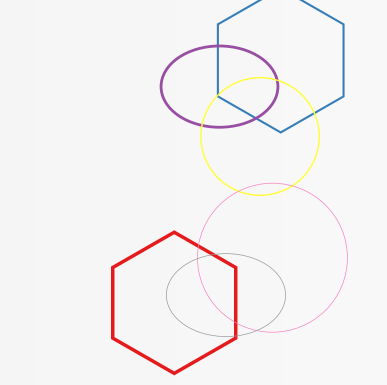[{"shape": "hexagon", "thickness": 2.5, "radius": 0.92, "center": [0.45, 0.213]}, {"shape": "hexagon", "thickness": 1.5, "radius": 0.94, "center": [0.724, 0.843]}, {"shape": "oval", "thickness": 2, "radius": 0.75, "center": [0.566, 0.775]}, {"shape": "circle", "thickness": 1, "radius": 0.76, "center": [0.671, 0.645]}, {"shape": "circle", "thickness": 0.5, "radius": 0.97, "center": [0.703, 0.331]}, {"shape": "oval", "thickness": 0.5, "radius": 0.77, "center": [0.583, 0.234]}]